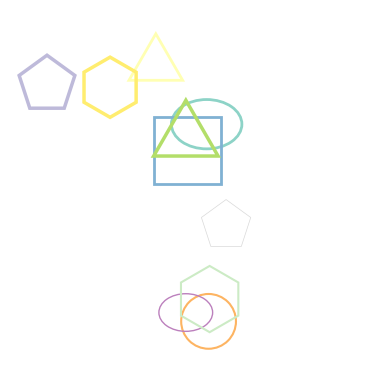[{"shape": "oval", "thickness": 2, "radius": 0.46, "center": [0.537, 0.677]}, {"shape": "triangle", "thickness": 2, "radius": 0.4, "center": [0.405, 0.832]}, {"shape": "pentagon", "thickness": 2.5, "radius": 0.38, "center": [0.122, 0.78]}, {"shape": "square", "thickness": 2, "radius": 0.43, "center": [0.486, 0.608]}, {"shape": "circle", "thickness": 1.5, "radius": 0.36, "center": [0.542, 0.165]}, {"shape": "triangle", "thickness": 2.5, "radius": 0.48, "center": [0.483, 0.643]}, {"shape": "pentagon", "thickness": 0.5, "radius": 0.34, "center": [0.587, 0.414]}, {"shape": "oval", "thickness": 1, "radius": 0.35, "center": [0.483, 0.188]}, {"shape": "hexagon", "thickness": 1.5, "radius": 0.43, "center": [0.545, 0.223]}, {"shape": "hexagon", "thickness": 2.5, "radius": 0.39, "center": [0.286, 0.773]}]